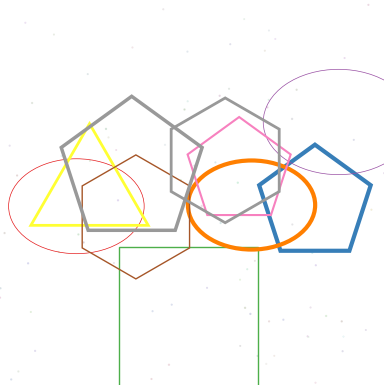[{"shape": "oval", "thickness": 0.5, "radius": 0.88, "center": [0.198, 0.464]}, {"shape": "pentagon", "thickness": 3, "radius": 0.76, "center": [0.818, 0.472]}, {"shape": "square", "thickness": 1, "radius": 0.91, "center": [0.49, 0.176]}, {"shape": "oval", "thickness": 0.5, "radius": 0.98, "center": [0.879, 0.683]}, {"shape": "oval", "thickness": 3, "radius": 0.83, "center": [0.653, 0.467]}, {"shape": "triangle", "thickness": 2, "radius": 0.88, "center": [0.233, 0.503]}, {"shape": "hexagon", "thickness": 1, "radius": 0.81, "center": [0.353, 0.437]}, {"shape": "pentagon", "thickness": 1.5, "radius": 0.7, "center": [0.621, 0.555]}, {"shape": "hexagon", "thickness": 2, "radius": 0.81, "center": [0.585, 0.584]}, {"shape": "pentagon", "thickness": 2.5, "radius": 0.96, "center": [0.342, 0.557]}]